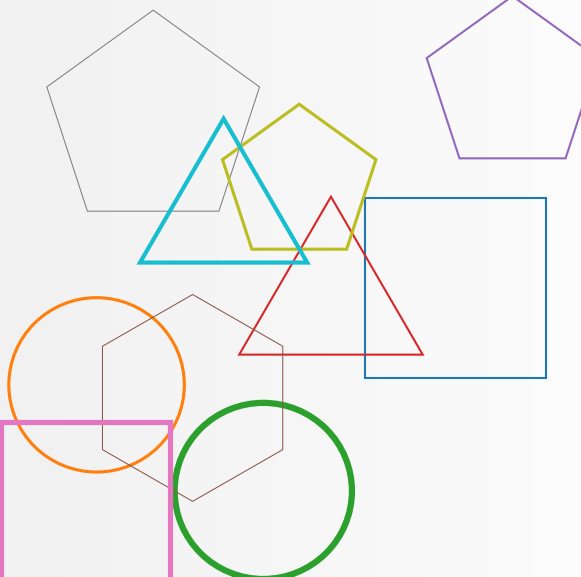[{"shape": "square", "thickness": 1, "radius": 0.78, "center": [0.784, 0.501]}, {"shape": "circle", "thickness": 1.5, "radius": 0.75, "center": [0.166, 0.333]}, {"shape": "circle", "thickness": 3, "radius": 0.76, "center": [0.453, 0.149]}, {"shape": "triangle", "thickness": 1, "radius": 0.91, "center": [0.569, 0.476]}, {"shape": "pentagon", "thickness": 1, "radius": 0.78, "center": [0.882, 0.851]}, {"shape": "hexagon", "thickness": 0.5, "radius": 0.9, "center": [0.331, 0.31]}, {"shape": "square", "thickness": 2.5, "radius": 0.73, "center": [0.147, 0.123]}, {"shape": "pentagon", "thickness": 0.5, "radius": 0.96, "center": [0.264, 0.789]}, {"shape": "pentagon", "thickness": 1.5, "radius": 0.69, "center": [0.515, 0.68]}, {"shape": "triangle", "thickness": 2, "radius": 0.83, "center": [0.385, 0.627]}]